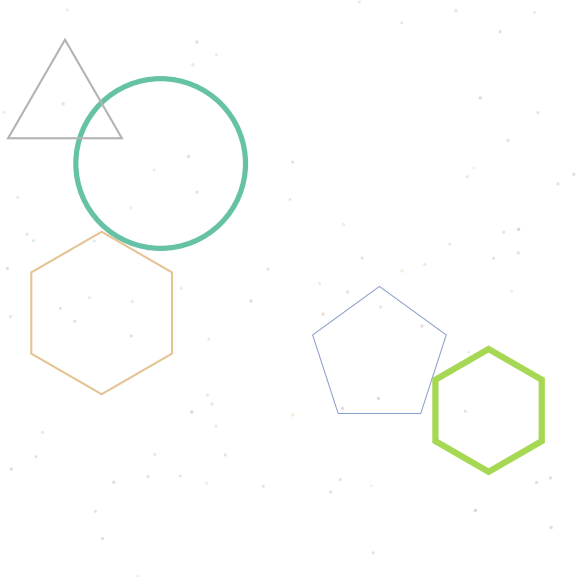[{"shape": "circle", "thickness": 2.5, "radius": 0.73, "center": [0.278, 0.716]}, {"shape": "pentagon", "thickness": 0.5, "radius": 0.61, "center": [0.657, 0.382]}, {"shape": "hexagon", "thickness": 3, "radius": 0.53, "center": [0.846, 0.288]}, {"shape": "hexagon", "thickness": 1, "radius": 0.7, "center": [0.176, 0.457]}, {"shape": "triangle", "thickness": 1, "radius": 0.57, "center": [0.113, 0.817]}]